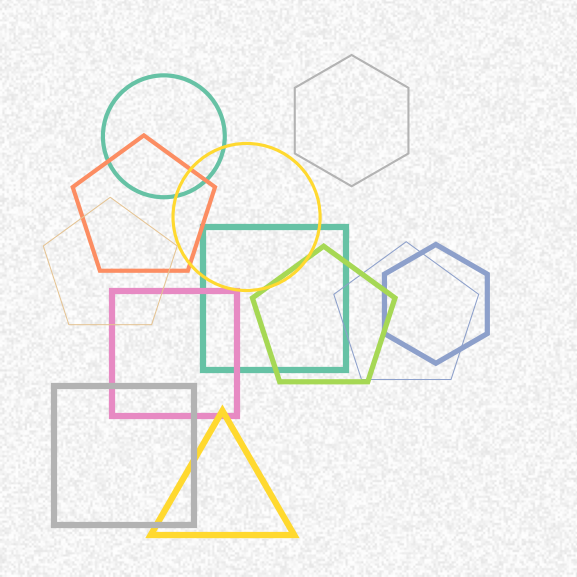[{"shape": "square", "thickness": 3, "radius": 0.62, "center": [0.475, 0.482]}, {"shape": "circle", "thickness": 2, "radius": 0.53, "center": [0.284, 0.763]}, {"shape": "pentagon", "thickness": 2, "radius": 0.65, "center": [0.249, 0.635]}, {"shape": "hexagon", "thickness": 2.5, "radius": 0.51, "center": [0.755, 0.473]}, {"shape": "pentagon", "thickness": 0.5, "radius": 0.66, "center": [0.703, 0.449]}, {"shape": "square", "thickness": 3, "radius": 0.54, "center": [0.302, 0.388]}, {"shape": "pentagon", "thickness": 2.5, "radius": 0.65, "center": [0.561, 0.443]}, {"shape": "circle", "thickness": 1.5, "radius": 0.64, "center": [0.427, 0.623]}, {"shape": "triangle", "thickness": 3, "radius": 0.72, "center": [0.385, 0.144]}, {"shape": "pentagon", "thickness": 0.5, "radius": 0.61, "center": [0.191, 0.536]}, {"shape": "square", "thickness": 3, "radius": 0.6, "center": [0.215, 0.21]}, {"shape": "hexagon", "thickness": 1, "radius": 0.57, "center": [0.609, 0.79]}]